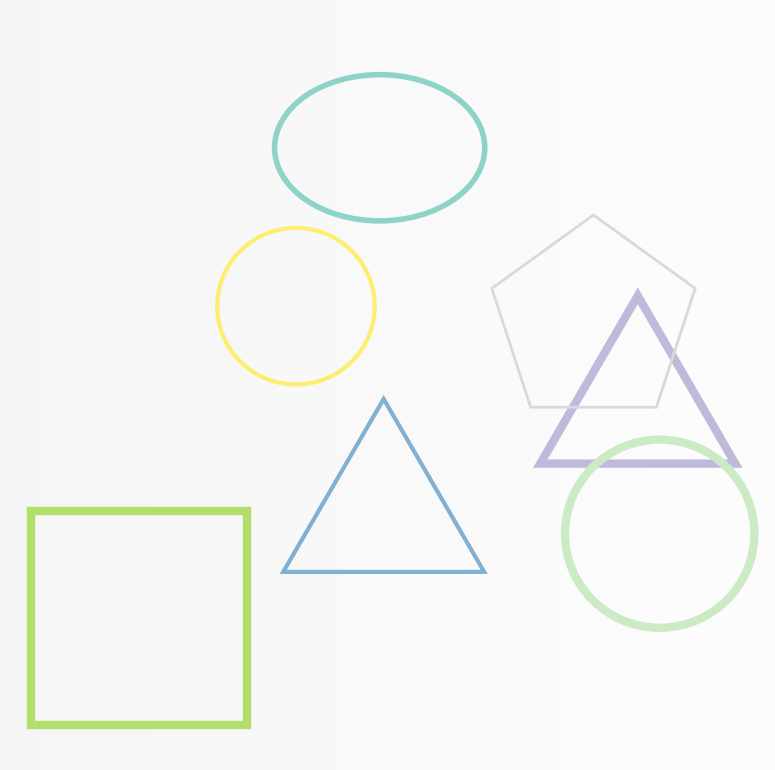[{"shape": "oval", "thickness": 2, "radius": 0.68, "center": [0.49, 0.808]}, {"shape": "triangle", "thickness": 3, "radius": 0.73, "center": [0.823, 0.471]}, {"shape": "triangle", "thickness": 1.5, "radius": 0.75, "center": [0.495, 0.332]}, {"shape": "square", "thickness": 3, "radius": 0.7, "center": [0.179, 0.197]}, {"shape": "pentagon", "thickness": 1, "radius": 0.69, "center": [0.766, 0.583]}, {"shape": "circle", "thickness": 3, "radius": 0.61, "center": [0.851, 0.307]}, {"shape": "circle", "thickness": 1.5, "radius": 0.51, "center": [0.382, 0.602]}]